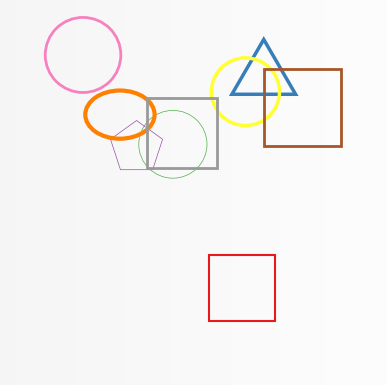[{"shape": "square", "thickness": 1.5, "radius": 0.43, "center": [0.625, 0.252]}, {"shape": "triangle", "thickness": 2.5, "radius": 0.47, "center": [0.681, 0.803]}, {"shape": "circle", "thickness": 0.5, "radius": 0.44, "center": [0.446, 0.625]}, {"shape": "pentagon", "thickness": 0.5, "radius": 0.35, "center": [0.352, 0.616]}, {"shape": "oval", "thickness": 3, "radius": 0.45, "center": [0.31, 0.702]}, {"shape": "circle", "thickness": 2.5, "radius": 0.44, "center": [0.633, 0.762]}, {"shape": "square", "thickness": 2, "radius": 0.5, "center": [0.78, 0.72]}, {"shape": "circle", "thickness": 2, "radius": 0.49, "center": [0.214, 0.857]}, {"shape": "square", "thickness": 2, "radius": 0.45, "center": [0.47, 0.655]}]